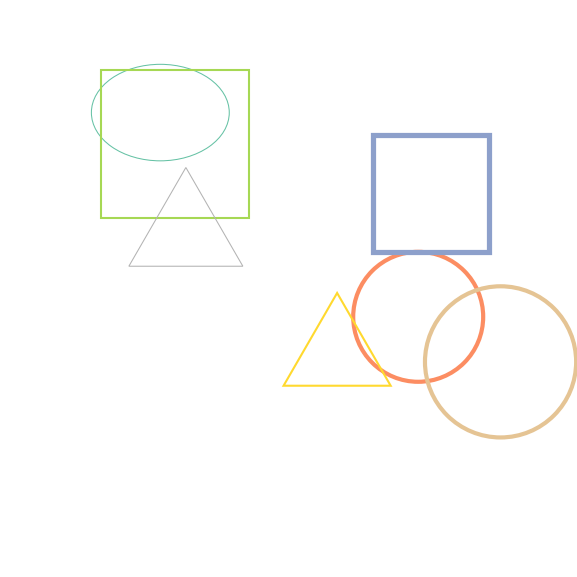[{"shape": "oval", "thickness": 0.5, "radius": 0.6, "center": [0.278, 0.804]}, {"shape": "circle", "thickness": 2, "radius": 0.56, "center": [0.724, 0.451]}, {"shape": "square", "thickness": 2.5, "radius": 0.5, "center": [0.746, 0.664]}, {"shape": "square", "thickness": 1, "radius": 0.64, "center": [0.304, 0.75]}, {"shape": "triangle", "thickness": 1, "radius": 0.54, "center": [0.584, 0.385]}, {"shape": "circle", "thickness": 2, "radius": 0.65, "center": [0.867, 0.373]}, {"shape": "triangle", "thickness": 0.5, "radius": 0.57, "center": [0.322, 0.595]}]